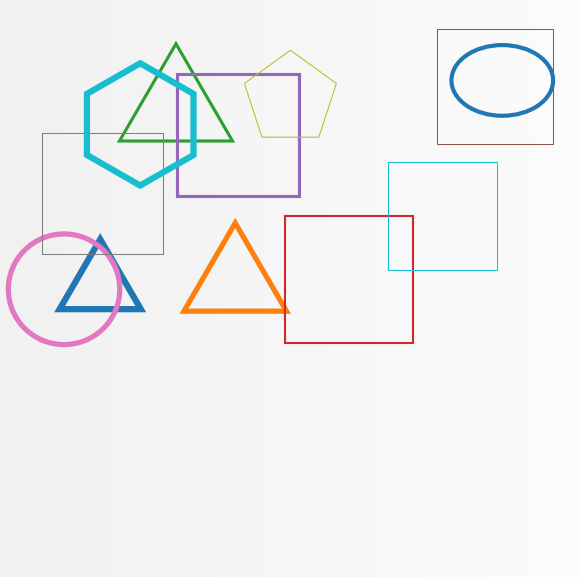[{"shape": "oval", "thickness": 2, "radius": 0.44, "center": [0.864, 0.86]}, {"shape": "triangle", "thickness": 3, "radius": 0.4, "center": [0.172, 0.504]}, {"shape": "triangle", "thickness": 2.5, "radius": 0.51, "center": [0.405, 0.511]}, {"shape": "triangle", "thickness": 1.5, "radius": 0.56, "center": [0.303, 0.811]}, {"shape": "square", "thickness": 1, "radius": 0.55, "center": [0.601, 0.516]}, {"shape": "square", "thickness": 1.5, "radius": 0.53, "center": [0.41, 0.765]}, {"shape": "square", "thickness": 0.5, "radius": 0.5, "center": [0.852, 0.849]}, {"shape": "circle", "thickness": 2.5, "radius": 0.48, "center": [0.11, 0.498]}, {"shape": "square", "thickness": 0.5, "radius": 0.52, "center": [0.176, 0.664]}, {"shape": "pentagon", "thickness": 0.5, "radius": 0.42, "center": [0.5, 0.829]}, {"shape": "square", "thickness": 0.5, "radius": 0.47, "center": [0.761, 0.625]}, {"shape": "hexagon", "thickness": 3, "radius": 0.53, "center": [0.241, 0.784]}]